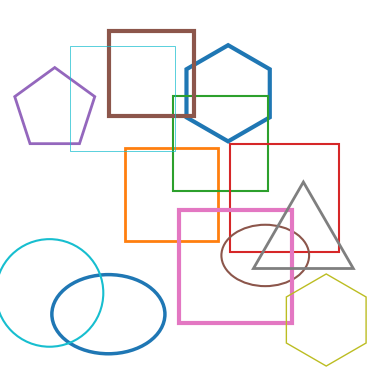[{"shape": "oval", "thickness": 2.5, "radius": 0.73, "center": [0.282, 0.184]}, {"shape": "hexagon", "thickness": 3, "radius": 0.62, "center": [0.593, 0.758]}, {"shape": "square", "thickness": 2, "radius": 0.61, "center": [0.446, 0.494]}, {"shape": "square", "thickness": 1.5, "radius": 0.62, "center": [0.573, 0.627]}, {"shape": "square", "thickness": 1.5, "radius": 0.71, "center": [0.739, 0.486]}, {"shape": "pentagon", "thickness": 2, "radius": 0.55, "center": [0.142, 0.715]}, {"shape": "oval", "thickness": 1.5, "radius": 0.57, "center": [0.689, 0.336]}, {"shape": "square", "thickness": 3, "radius": 0.55, "center": [0.393, 0.809]}, {"shape": "square", "thickness": 3, "radius": 0.73, "center": [0.611, 0.308]}, {"shape": "triangle", "thickness": 2, "radius": 0.75, "center": [0.788, 0.377]}, {"shape": "hexagon", "thickness": 1, "radius": 0.6, "center": [0.847, 0.169]}, {"shape": "square", "thickness": 0.5, "radius": 0.68, "center": [0.318, 0.745]}, {"shape": "circle", "thickness": 1.5, "radius": 0.7, "center": [0.129, 0.239]}]